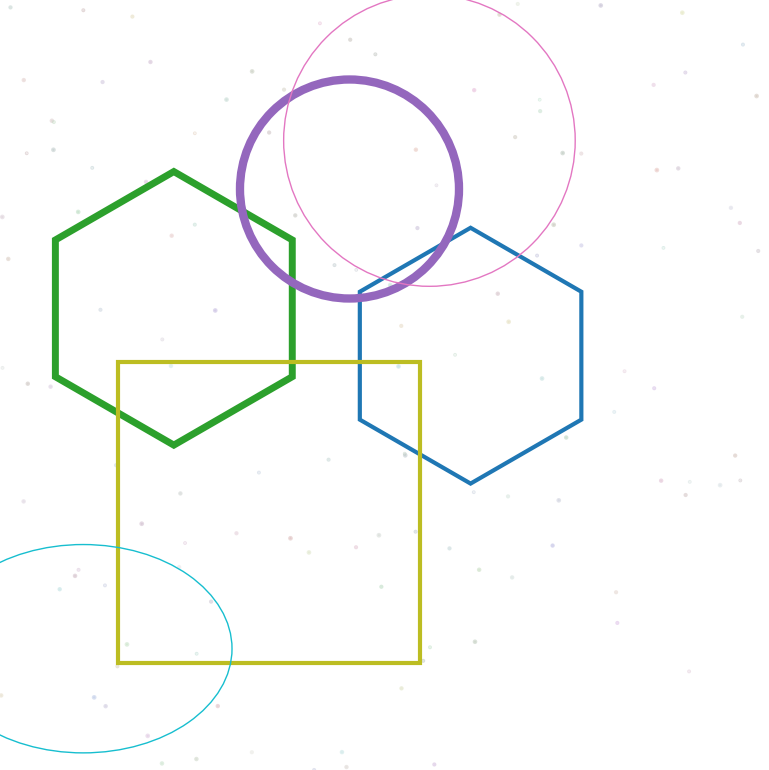[{"shape": "hexagon", "thickness": 1.5, "radius": 0.83, "center": [0.611, 0.538]}, {"shape": "hexagon", "thickness": 2.5, "radius": 0.89, "center": [0.226, 0.6]}, {"shape": "circle", "thickness": 3, "radius": 0.71, "center": [0.454, 0.755]}, {"shape": "circle", "thickness": 0.5, "radius": 0.95, "center": [0.558, 0.817]}, {"shape": "square", "thickness": 1.5, "radius": 0.98, "center": [0.35, 0.334]}, {"shape": "oval", "thickness": 0.5, "radius": 0.97, "center": [0.108, 0.158]}]